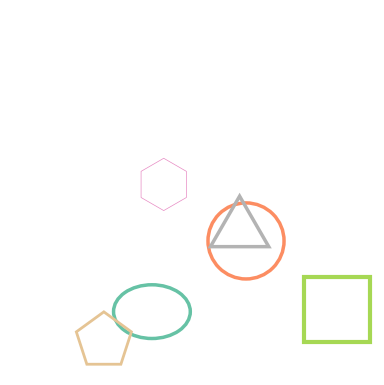[{"shape": "oval", "thickness": 2.5, "radius": 0.5, "center": [0.395, 0.191]}, {"shape": "circle", "thickness": 2.5, "radius": 0.49, "center": [0.639, 0.374]}, {"shape": "hexagon", "thickness": 0.5, "radius": 0.34, "center": [0.425, 0.521]}, {"shape": "square", "thickness": 3, "radius": 0.42, "center": [0.875, 0.196]}, {"shape": "pentagon", "thickness": 2, "radius": 0.38, "center": [0.27, 0.115]}, {"shape": "triangle", "thickness": 2.5, "radius": 0.44, "center": [0.622, 0.403]}]